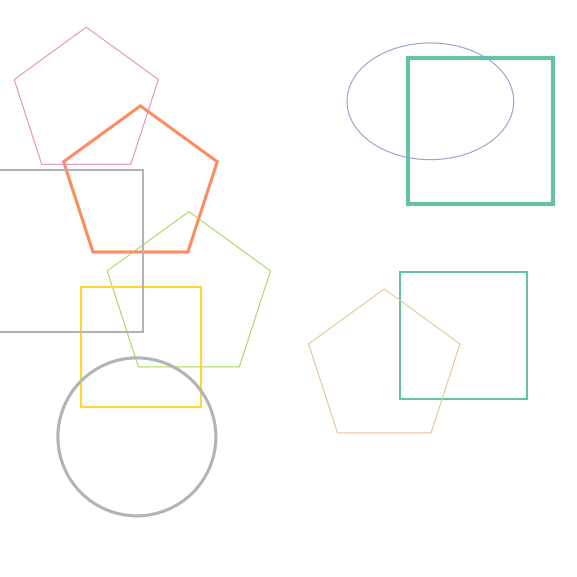[{"shape": "square", "thickness": 2, "radius": 0.63, "center": [0.832, 0.772]}, {"shape": "square", "thickness": 1, "radius": 0.55, "center": [0.802, 0.419]}, {"shape": "pentagon", "thickness": 1.5, "radius": 0.7, "center": [0.243, 0.676]}, {"shape": "oval", "thickness": 0.5, "radius": 0.72, "center": [0.745, 0.824]}, {"shape": "pentagon", "thickness": 0.5, "radius": 0.66, "center": [0.149, 0.821]}, {"shape": "pentagon", "thickness": 0.5, "radius": 0.74, "center": [0.327, 0.484]}, {"shape": "square", "thickness": 1, "radius": 0.52, "center": [0.244, 0.398]}, {"shape": "pentagon", "thickness": 0.5, "radius": 0.69, "center": [0.665, 0.361]}, {"shape": "square", "thickness": 1, "radius": 0.7, "center": [0.108, 0.564]}, {"shape": "circle", "thickness": 1.5, "radius": 0.68, "center": [0.237, 0.243]}]